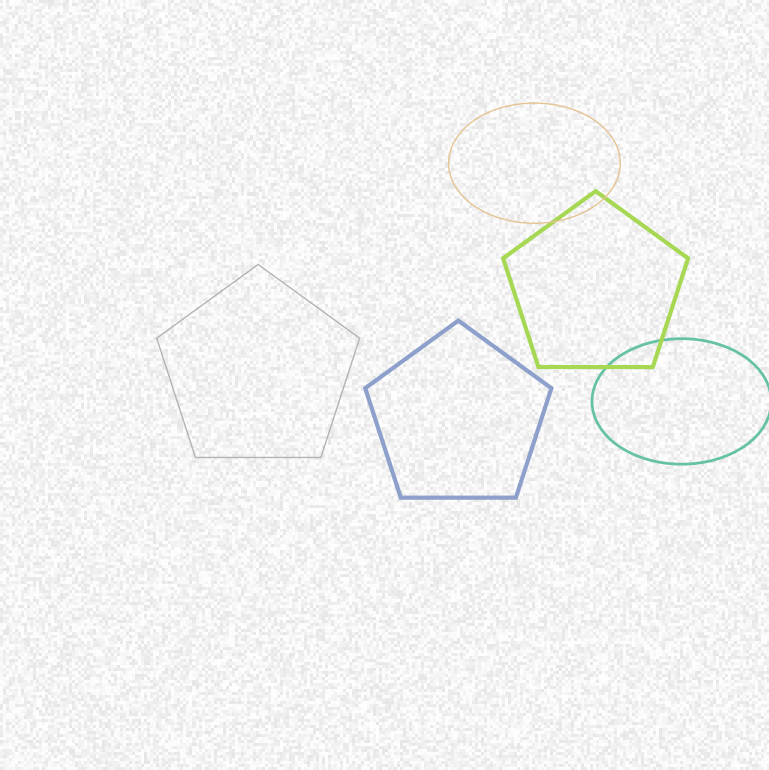[{"shape": "oval", "thickness": 1, "radius": 0.58, "center": [0.885, 0.479]}, {"shape": "pentagon", "thickness": 1.5, "radius": 0.64, "center": [0.595, 0.457]}, {"shape": "pentagon", "thickness": 1.5, "radius": 0.63, "center": [0.774, 0.625]}, {"shape": "oval", "thickness": 0.5, "radius": 0.56, "center": [0.694, 0.788]}, {"shape": "pentagon", "thickness": 0.5, "radius": 0.69, "center": [0.335, 0.518]}]